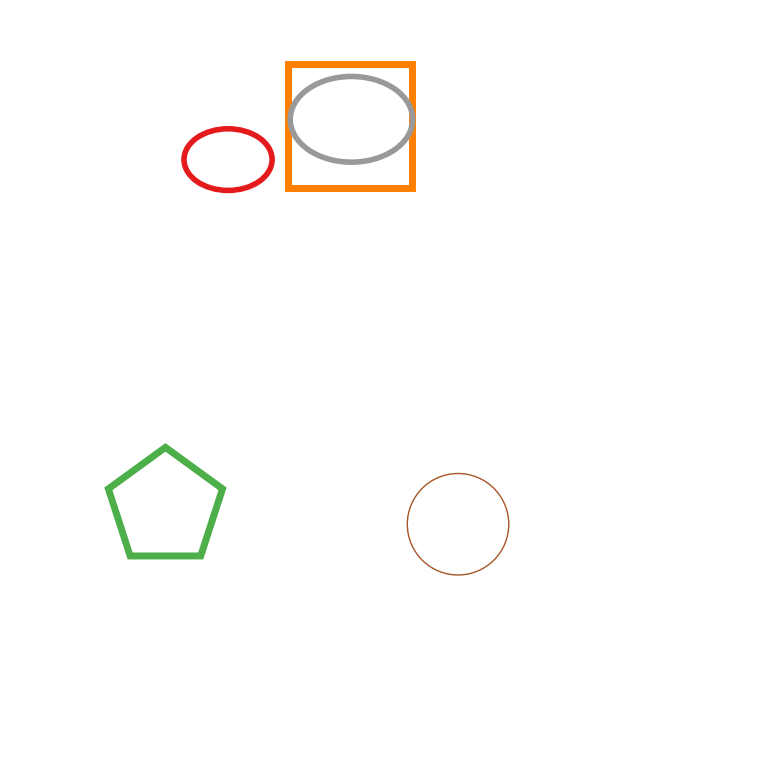[{"shape": "oval", "thickness": 2, "radius": 0.29, "center": [0.296, 0.793]}, {"shape": "pentagon", "thickness": 2.5, "radius": 0.39, "center": [0.215, 0.341]}, {"shape": "square", "thickness": 2.5, "radius": 0.4, "center": [0.455, 0.836]}, {"shape": "circle", "thickness": 0.5, "radius": 0.33, "center": [0.595, 0.319]}, {"shape": "oval", "thickness": 2, "radius": 0.4, "center": [0.456, 0.845]}]